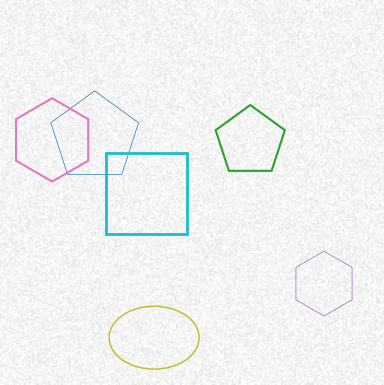[{"shape": "pentagon", "thickness": 0.5, "radius": 0.6, "center": [0.246, 0.644]}, {"shape": "pentagon", "thickness": 1.5, "radius": 0.47, "center": [0.65, 0.633]}, {"shape": "hexagon", "thickness": 0.5, "radius": 0.42, "center": [0.842, 0.263]}, {"shape": "hexagon", "thickness": 1.5, "radius": 0.54, "center": [0.135, 0.637]}, {"shape": "oval", "thickness": 1, "radius": 0.58, "center": [0.4, 0.123]}, {"shape": "square", "thickness": 2, "radius": 0.52, "center": [0.381, 0.497]}]